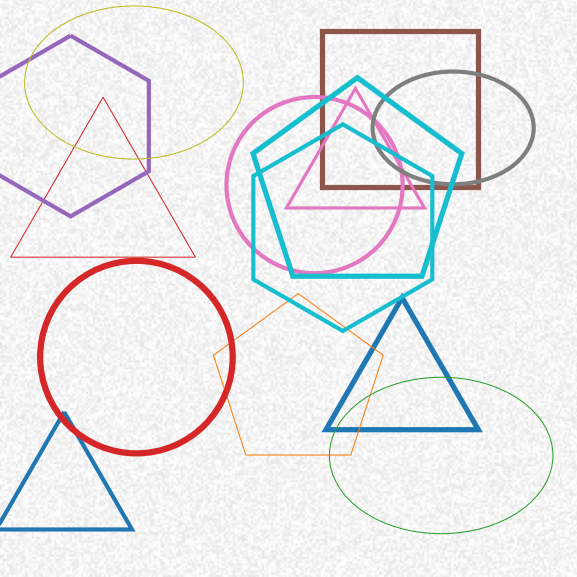[{"shape": "triangle", "thickness": 2, "radius": 0.68, "center": [0.111, 0.15]}, {"shape": "triangle", "thickness": 2.5, "radius": 0.76, "center": [0.696, 0.331]}, {"shape": "pentagon", "thickness": 0.5, "radius": 0.77, "center": [0.517, 0.336]}, {"shape": "oval", "thickness": 0.5, "radius": 0.97, "center": [0.764, 0.21]}, {"shape": "triangle", "thickness": 0.5, "radius": 0.92, "center": [0.178, 0.646]}, {"shape": "circle", "thickness": 3, "radius": 0.83, "center": [0.236, 0.381]}, {"shape": "hexagon", "thickness": 2, "radius": 0.78, "center": [0.122, 0.781]}, {"shape": "square", "thickness": 2.5, "radius": 0.68, "center": [0.693, 0.811]}, {"shape": "triangle", "thickness": 1.5, "radius": 0.69, "center": [0.615, 0.708]}, {"shape": "circle", "thickness": 2, "radius": 0.76, "center": [0.545, 0.679]}, {"shape": "oval", "thickness": 2, "radius": 0.7, "center": [0.785, 0.778]}, {"shape": "oval", "thickness": 0.5, "radius": 0.95, "center": [0.232, 0.856]}, {"shape": "hexagon", "thickness": 2, "radius": 0.89, "center": [0.594, 0.605]}, {"shape": "pentagon", "thickness": 2.5, "radius": 0.95, "center": [0.619, 0.675]}]